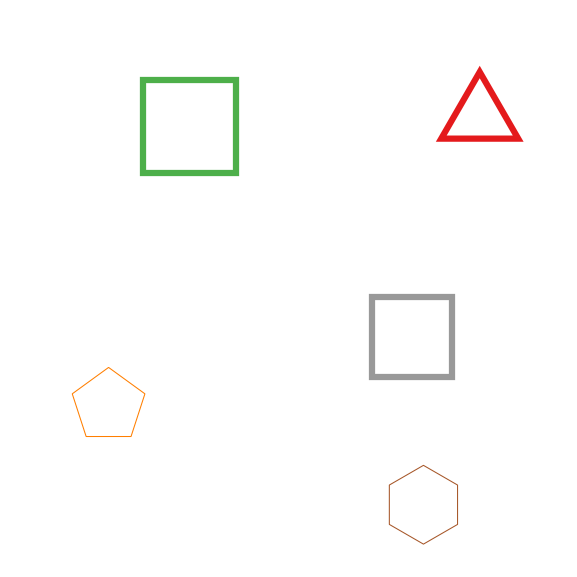[{"shape": "triangle", "thickness": 3, "radius": 0.38, "center": [0.831, 0.798]}, {"shape": "square", "thickness": 3, "radius": 0.4, "center": [0.328, 0.78]}, {"shape": "pentagon", "thickness": 0.5, "radius": 0.33, "center": [0.188, 0.297]}, {"shape": "hexagon", "thickness": 0.5, "radius": 0.34, "center": [0.733, 0.125]}, {"shape": "square", "thickness": 3, "radius": 0.35, "center": [0.714, 0.416]}]